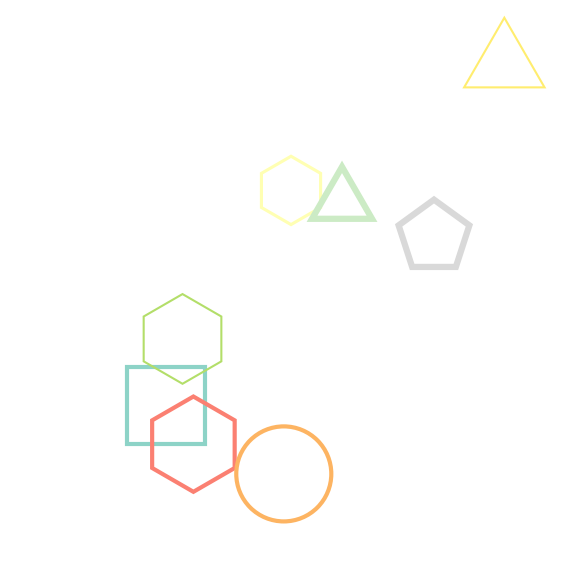[{"shape": "square", "thickness": 2, "radius": 0.33, "center": [0.287, 0.297]}, {"shape": "hexagon", "thickness": 1.5, "radius": 0.3, "center": [0.504, 0.669]}, {"shape": "hexagon", "thickness": 2, "radius": 0.41, "center": [0.335, 0.23]}, {"shape": "circle", "thickness": 2, "radius": 0.41, "center": [0.491, 0.179]}, {"shape": "hexagon", "thickness": 1, "radius": 0.39, "center": [0.316, 0.412]}, {"shape": "pentagon", "thickness": 3, "radius": 0.32, "center": [0.752, 0.589]}, {"shape": "triangle", "thickness": 3, "radius": 0.3, "center": [0.592, 0.65]}, {"shape": "triangle", "thickness": 1, "radius": 0.4, "center": [0.873, 0.888]}]